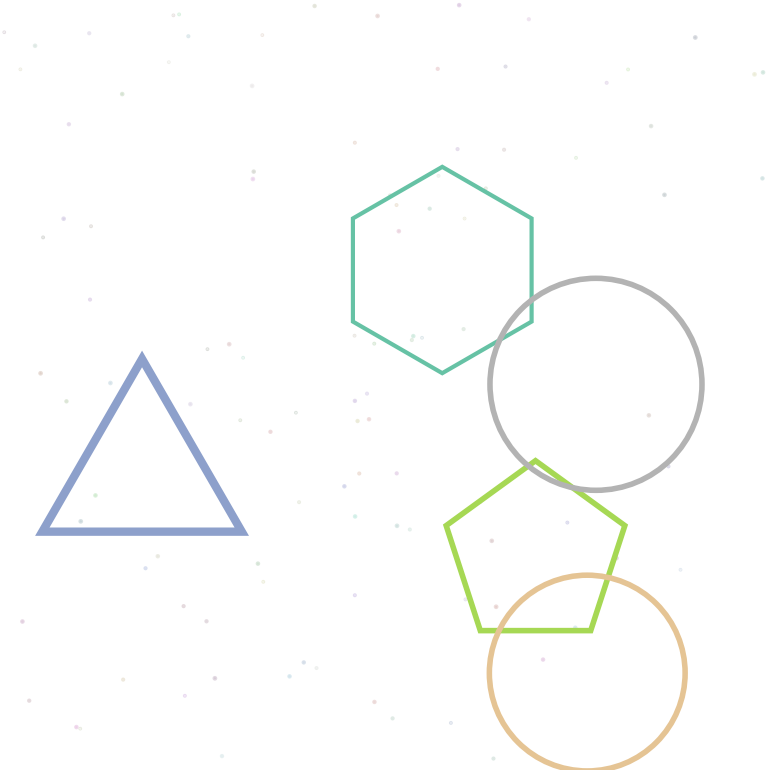[{"shape": "hexagon", "thickness": 1.5, "radius": 0.67, "center": [0.574, 0.649]}, {"shape": "triangle", "thickness": 3, "radius": 0.75, "center": [0.184, 0.384]}, {"shape": "pentagon", "thickness": 2, "radius": 0.61, "center": [0.695, 0.28]}, {"shape": "circle", "thickness": 2, "radius": 0.64, "center": [0.763, 0.126]}, {"shape": "circle", "thickness": 2, "radius": 0.69, "center": [0.774, 0.501]}]